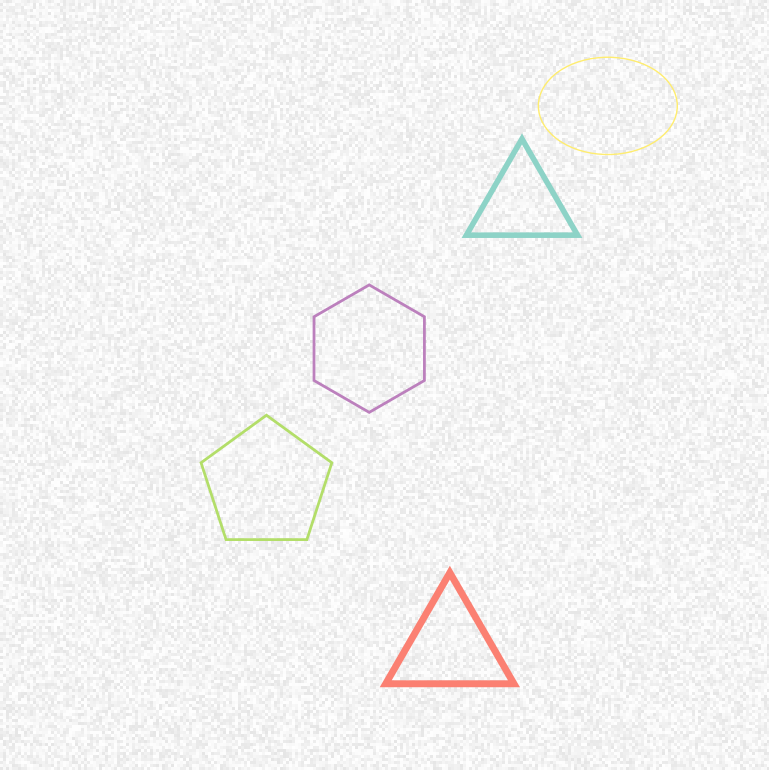[{"shape": "triangle", "thickness": 2, "radius": 0.42, "center": [0.678, 0.736]}, {"shape": "triangle", "thickness": 2.5, "radius": 0.48, "center": [0.584, 0.16]}, {"shape": "pentagon", "thickness": 1, "radius": 0.45, "center": [0.346, 0.371]}, {"shape": "hexagon", "thickness": 1, "radius": 0.41, "center": [0.479, 0.547]}, {"shape": "oval", "thickness": 0.5, "radius": 0.45, "center": [0.789, 0.862]}]